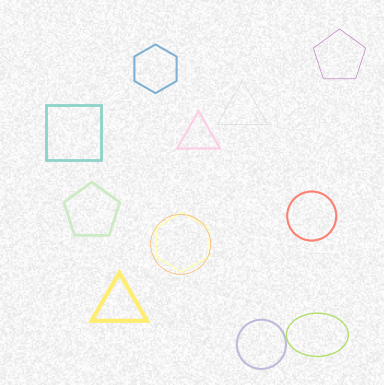[{"shape": "square", "thickness": 2, "radius": 0.36, "center": [0.192, 0.655]}, {"shape": "hexagon", "thickness": 1, "radius": 0.39, "center": [0.473, 0.371]}, {"shape": "circle", "thickness": 1.5, "radius": 0.32, "center": [0.679, 0.106]}, {"shape": "circle", "thickness": 1.5, "radius": 0.32, "center": [0.81, 0.439]}, {"shape": "hexagon", "thickness": 1.5, "radius": 0.32, "center": [0.404, 0.821]}, {"shape": "circle", "thickness": 0.5, "radius": 0.39, "center": [0.469, 0.365]}, {"shape": "oval", "thickness": 1, "radius": 0.4, "center": [0.824, 0.13]}, {"shape": "triangle", "thickness": 1.5, "radius": 0.32, "center": [0.516, 0.647]}, {"shape": "triangle", "thickness": 0.5, "radius": 0.38, "center": [0.63, 0.715]}, {"shape": "pentagon", "thickness": 0.5, "radius": 0.36, "center": [0.882, 0.853]}, {"shape": "pentagon", "thickness": 2, "radius": 0.38, "center": [0.239, 0.451]}, {"shape": "triangle", "thickness": 3, "radius": 0.42, "center": [0.31, 0.208]}]